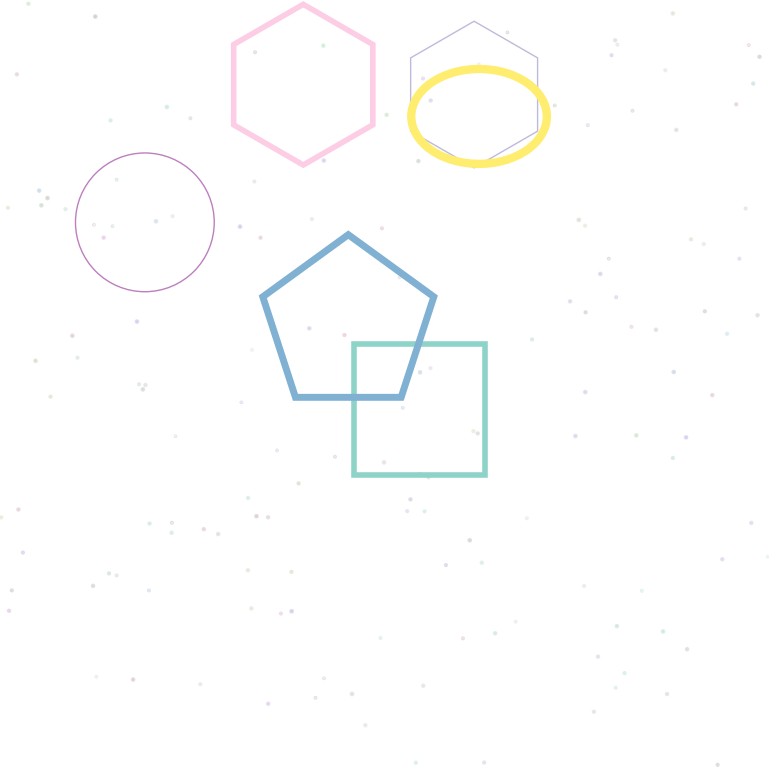[{"shape": "square", "thickness": 2, "radius": 0.43, "center": [0.545, 0.468]}, {"shape": "hexagon", "thickness": 0.5, "radius": 0.48, "center": [0.616, 0.877]}, {"shape": "pentagon", "thickness": 2.5, "radius": 0.58, "center": [0.452, 0.578]}, {"shape": "hexagon", "thickness": 2, "radius": 0.52, "center": [0.394, 0.89]}, {"shape": "circle", "thickness": 0.5, "radius": 0.45, "center": [0.188, 0.711]}, {"shape": "oval", "thickness": 3, "radius": 0.44, "center": [0.622, 0.849]}]